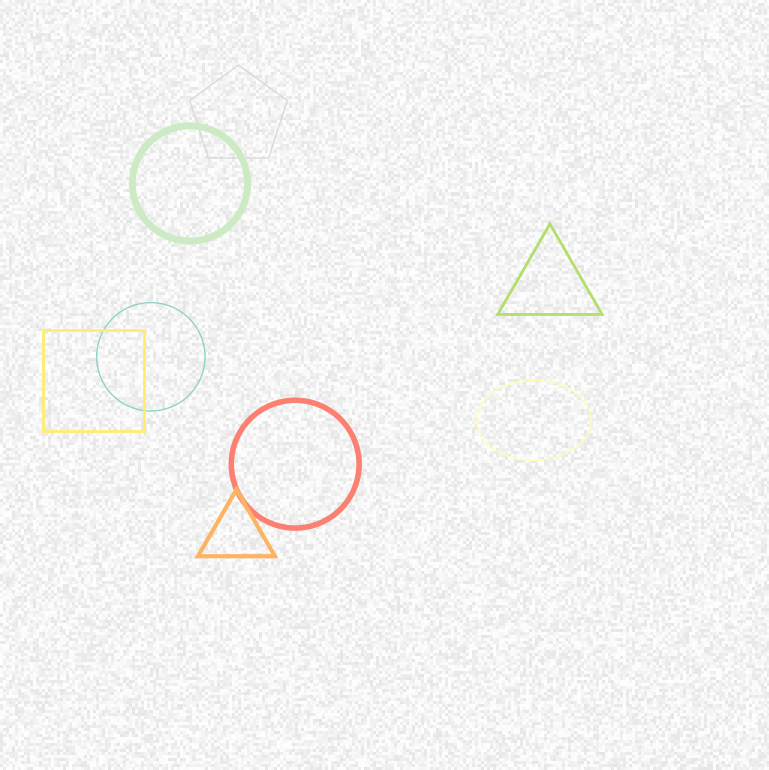[{"shape": "circle", "thickness": 0.5, "radius": 0.35, "center": [0.196, 0.537]}, {"shape": "oval", "thickness": 0.5, "radius": 0.37, "center": [0.693, 0.454]}, {"shape": "circle", "thickness": 2, "radius": 0.41, "center": [0.383, 0.397]}, {"shape": "triangle", "thickness": 1.5, "radius": 0.29, "center": [0.307, 0.306]}, {"shape": "triangle", "thickness": 1, "radius": 0.39, "center": [0.714, 0.631]}, {"shape": "pentagon", "thickness": 0.5, "radius": 0.33, "center": [0.31, 0.849]}, {"shape": "circle", "thickness": 2.5, "radius": 0.37, "center": [0.247, 0.762]}, {"shape": "square", "thickness": 1, "radius": 0.33, "center": [0.122, 0.506]}]